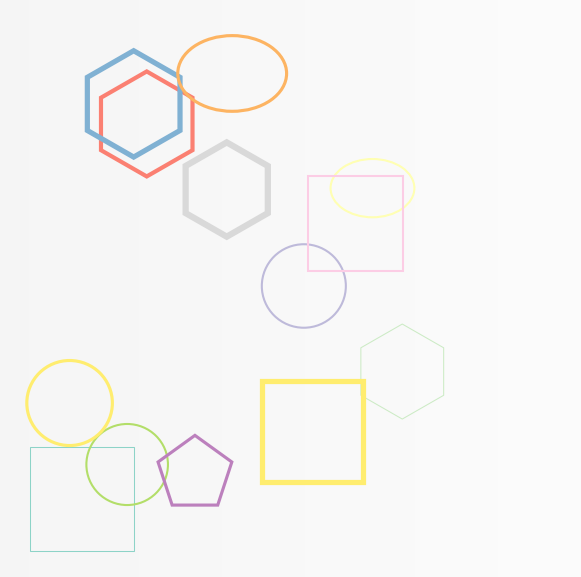[{"shape": "square", "thickness": 0.5, "radius": 0.45, "center": [0.141, 0.135]}, {"shape": "oval", "thickness": 1, "radius": 0.36, "center": [0.641, 0.673]}, {"shape": "circle", "thickness": 1, "radius": 0.36, "center": [0.523, 0.504]}, {"shape": "hexagon", "thickness": 2, "radius": 0.45, "center": [0.252, 0.785]}, {"shape": "hexagon", "thickness": 2.5, "radius": 0.46, "center": [0.23, 0.819]}, {"shape": "oval", "thickness": 1.5, "radius": 0.47, "center": [0.399, 0.872]}, {"shape": "circle", "thickness": 1, "radius": 0.35, "center": [0.219, 0.195]}, {"shape": "square", "thickness": 1, "radius": 0.41, "center": [0.612, 0.613]}, {"shape": "hexagon", "thickness": 3, "radius": 0.41, "center": [0.39, 0.671]}, {"shape": "pentagon", "thickness": 1.5, "radius": 0.33, "center": [0.335, 0.179]}, {"shape": "hexagon", "thickness": 0.5, "radius": 0.41, "center": [0.692, 0.356]}, {"shape": "square", "thickness": 2.5, "radius": 0.44, "center": [0.537, 0.252]}, {"shape": "circle", "thickness": 1.5, "radius": 0.37, "center": [0.12, 0.301]}]